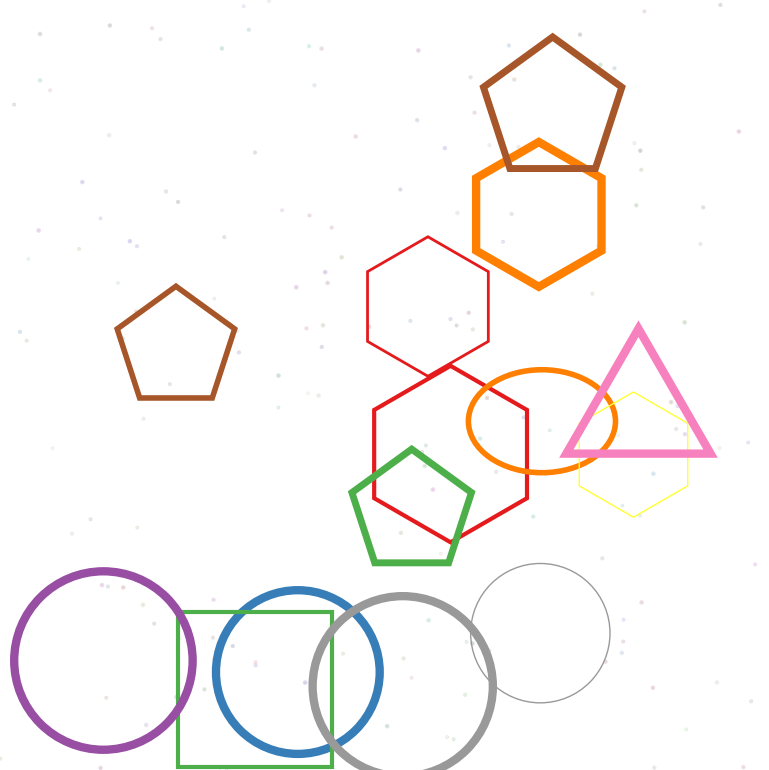[{"shape": "hexagon", "thickness": 1.5, "radius": 0.57, "center": [0.585, 0.41]}, {"shape": "hexagon", "thickness": 1, "radius": 0.45, "center": [0.556, 0.602]}, {"shape": "circle", "thickness": 3, "radius": 0.53, "center": [0.387, 0.127]}, {"shape": "square", "thickness": 1.5, "radius": 0.5, "center": [0.331, 0.105]}, {"shape": "pentagon", "thickness": 2.5, "radius": 0.41, "center": [0.535, 0.335]}, {"shape": "circle", "thickness": 3, "radius": 0.58, "center": [0.134, 0.142]}, {"shape": "oval", "thickness": 2, "radius": 0.48, "center": [0.704, 0.453]}, {"shape": "hexagon", "thickness": 3, "radius": 0.47, "center": [0.7, 0.722]}, {"shape": "hexagon", "thickness": 0.5, "radius": 0.41, "center": [0.823, 0.41]}, {"shape": "pentagon", "thickness": 2, "radius": 0.4, "center": [0.228, 0.548]}, {"shape": "pentagon", "thickness": 2.5, "radius": 0.47, "center": [0.718, 0.858]}, {"shape": "triangle", "thickness": 3, "radius": 0.54, "center": [0.829, 0.465]}, {"shape": "circle", "thickness": 0.5, "radius": 0.45, "center": [0.702, 0.178]}, {"shape": "circle", "thickness": 3, "radius": 0.59, "center": [0.523, 0.109]}]